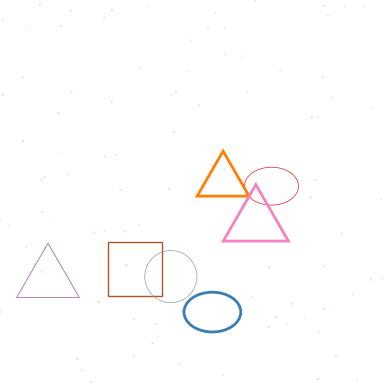[{"shape": "oval", "thickness": 0.5, "radius": 0.35, "center": [0.705, 0.516]}, {"shape": "oval", "thickness": 2, "radius": 0.37, "center": [0.552, 0.189]}, {"shape": "triangle", "thickness": 0.5, "radius": 0.47, "center": [0.125, 0.274]}, {"shape": "triangle", "thickness": 2, "radius": 0.39, "center": [0.579, 0.53]}, {"shape": "square", "thickness": 1, "radius": 0.35, "center": [0.35, 0.301]}, {"shape": "triangle", "thickness": 2, "radius": 0.49, "center": [0.665, 0.423]}, {"shape": "circle", "thickness": 0.5, "radius": 0.34, "center": [0.444, 0.282]}]